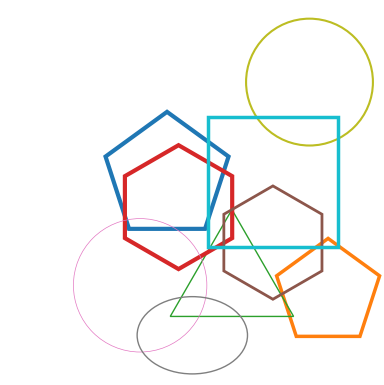[{"shape": "pentagon", "thickness": 3, "radius": 0.84, "center": [0.434, 0.541]}, {"shape": "pentagon", "thickness": 2.5, "radius": 0.7, "center": [0.852, 0.24]}, {"shape": "triangle", "thickness": 1, "radius": 0.92, "center": [0.602, 0.271]}, {"shape": "hexagon", "thickness": 3, "radius": 0.8, "center": [0.464, 0.462]}, {"shape": "hexagon", "thickness": 2, "radius": 0.74, "center": [0.709, 0.37]}, {"shape": "circle", "thickness": 0.5, "radius": 0.87, "center": [0.364, 0.259]}, {"shape": "oval", "thickness": 1, "radius": 0.72, "center": [0.5, 0.129]}, {"shape": "circle", "thickness": 1.5, "radius": 0.82, "center": [0.804, 0.787]}, {"shape": "square", "thickness": 2.5, "radius": 0.84, "center": [0.71, 0.528]}]